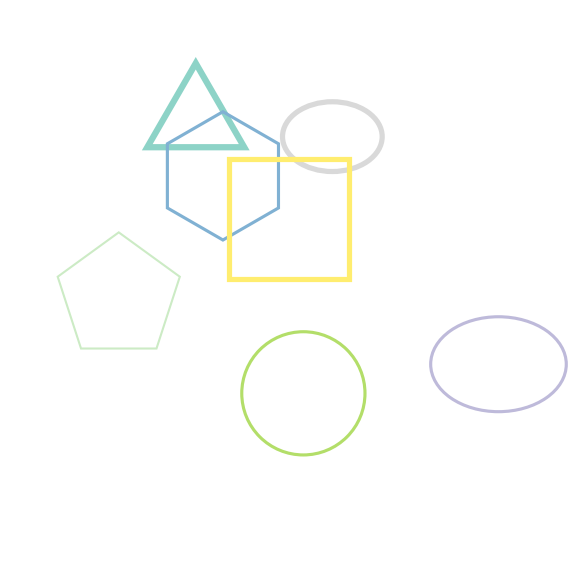[{"shape": "triangle", "thickness": 3, "radius": 0.48, "center": [0.339, 0.793]}, {"shape": "oval", "thickness": 1.5, "radius": 0.59, "center": [0.863, 0.368]}, {"shape": "hexagon", "thickness": 1.5, "radius": 0.56, "center": [0.386, 0.695]}, {"shape": "circle", "thickness": 1.5, "radius": 0.53, "center": [0.525, 0.318]}, {"shape": "oval", "thickness": 2.5, "radius": 0.43, "center": [0.575, 0.763]}, {"shape": "pentagon", "thickness": 1, "radius": 0.56, "center": [0.206, 0.486]}, {"shape": "square", "thickness": 2.5, "radius": 0.52, "center": [0.5, 0.62]}]